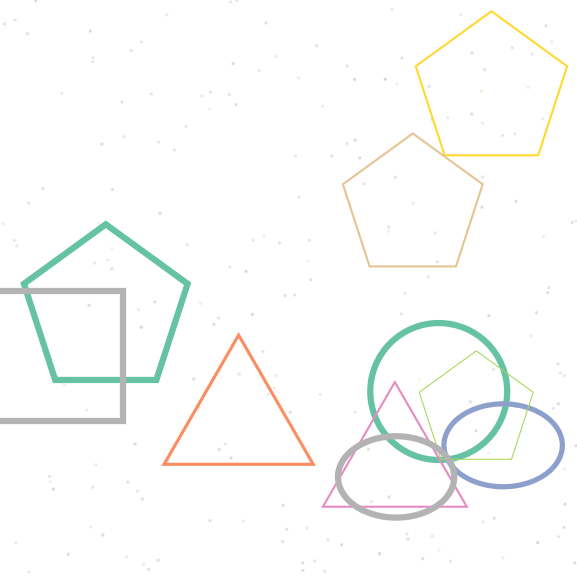[{"shape": "circle", "thickness": 3, "radius": 0.59, "center": [0.76, 0.321]}, {"shape": "pentagon", "thickness": 3, "radius": 0.74, "center": [0.183, 0.462]}, {"shape": "triangle", "thickness": 1.5, "radius": 0.75, "center": [0.413, 0.27]}, {"shape": "oval", "thickness": 2.5, "radius": 0.51, "center": [0.871, 0.228]}, {"shape": "triangle", "thickness": 1, "radius": 0.72, "center": [0.684, 0.194]}, {"shape": "pentagon", "thickness": 0.5, "radius": 0.52, "center": [0.825, 0.288]}, {"shape": "pentagon", "thickness": 1, "radius": 0.69, "center": [0.851, 0.842]}, {"shape": "pentagon", "thickness": 1, "radius": 0.64, "center": [0.715, 0.641]}, {"shape": "oval", "thickness": 3, "radius": 0.5, "center": [0.686, 0.173]}, {"shape": "square", "thickness": 3, "radius": 0.56, "center": [0.1, 0.383]}]